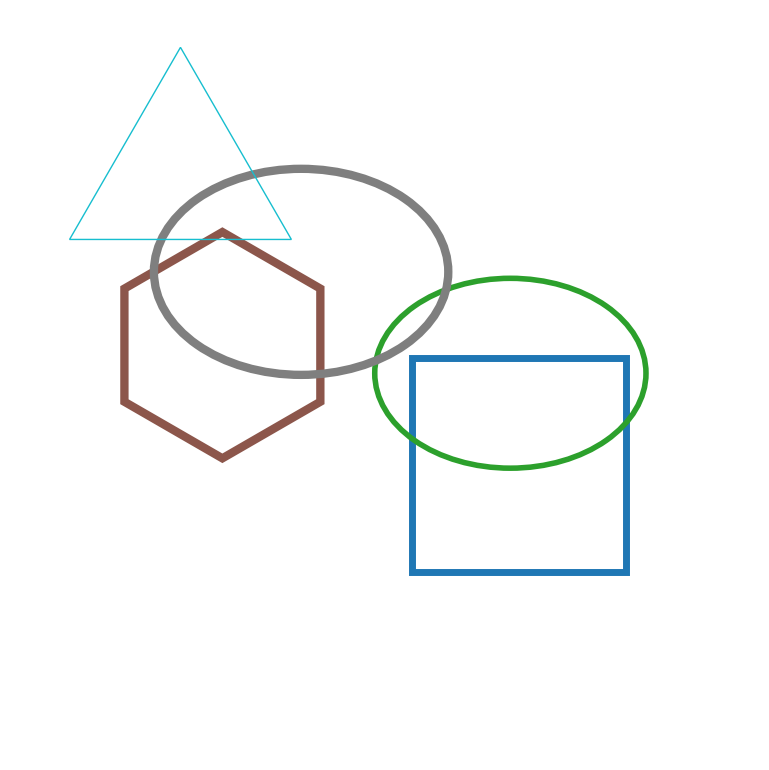[{"shape": "square", "thickness": 2.5, "radius": 0.69, "center": [0.674, 0.396]}, {"shape": "oval", "thickness": 2, "radius": 0.88, "center": [0.663, 0.515]}, {"shape": "hexagon", "thickness": 3, "radius": 0.73, "center": [0.289, 0.552]}, {"shape": "oval", "thickness": 3, "radius": 0.96, "center": [0.391, 0.647]}, {"shape": "triangle", "thickness": 0.5, "radius": 0.83, "center": [0.234, 0.772]}]